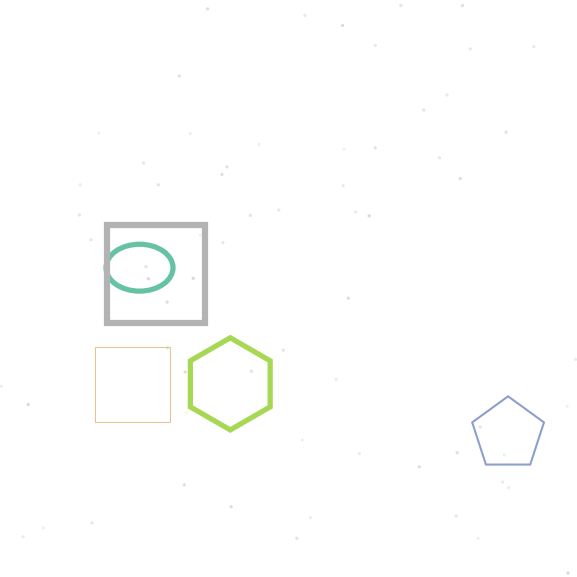[{"shape": "oval", "thickness": 2.5, "radius": 0.29, "center": [0.242, 0.536]}, {"shape": "pentagon", "thickness": 1, "radius": 0.33, "center": [0.88, 0.248]}, {"shape": "hexagon", "thickness": 2.5, "radius": 0.4, "center": [0.399, 0.334]}, {"shape": "square", "thickness": 0.5, "radius": 0.32, "center": [0.23, 0.333]}, {"shape": "square", "thickness": 3, "radius": 0.42, "center": [0.271, 0.524]}]